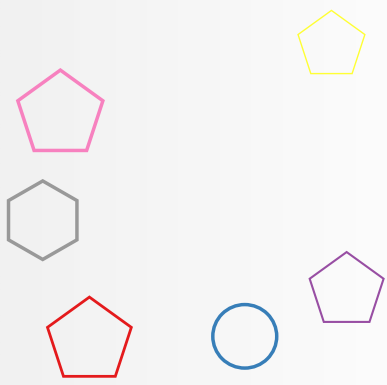[{"shape": "pentagon", "thickness": 2, "radius": 0.57, "center": [0.231, 0.115]}, {"shape": "circle", "thickness": 2.5, "radius": 0.41, "center": [0.632, 0.126]}, {"shape": "pentagon", "thickness": 1.5, "radius": 0.5, "center": [0.895, 0.245]}, {"shape": "pentagon", "thickness": 1, "radius": 0.45, "center": [0.855, 0.882]}, {"shape": "pentagon", "thickness": 2.5, "radius": 0.58, "center": [0.156, 0.703]}, {"shape": "hexagon", "thickness": 2.5, "radius": 0.51, "center": [0.11, 0.428]}]